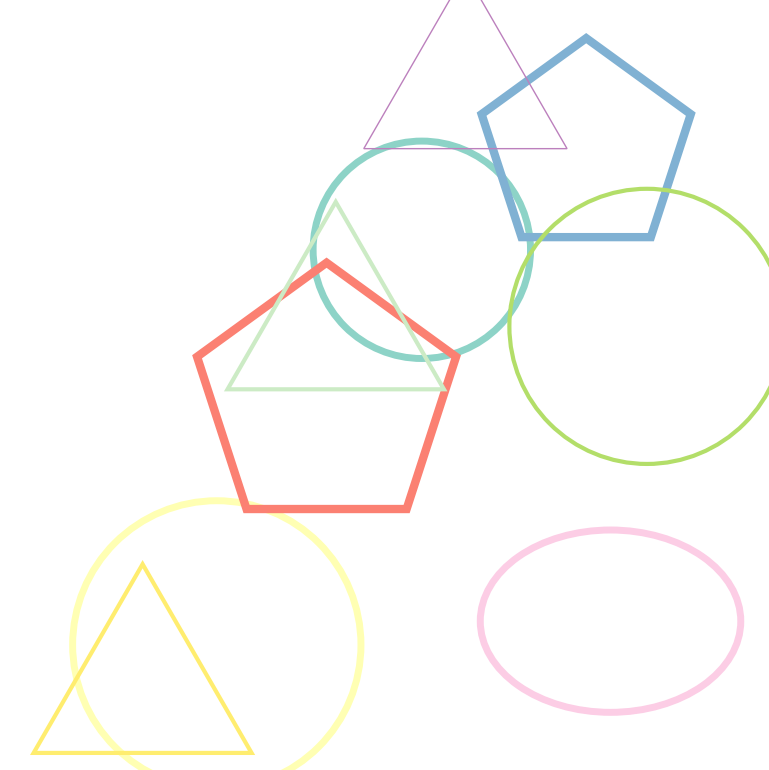[{"shape": "circle", "thickness": 2.5, "radius": 0.71, "center": [0.548, 0.676]}, {"shape": "circle", "thickness": 2.5, "radius": 0.94, "center": [0.282, 0.162]}, {"shape": "pentagon", "thickness": 3, "radius": 0.88, "center": [0.424, 0.482]}, {"shape": "pentagon", "thickness": 3, "radius": 0.71, "center": [0.761, 0.808]}, {"shape": "circle", "thickness": 1.5, "radius": 0.89, "center": [0.84, 0.576]}, {"shape": "oval", "thickness": 2.5, "radius": 0.85, "center": [0.793, 0.193]}, {"shape": "triangle", "thickness": 0.5, "radius": 0.76, "center": [0.604, 0.883]}, {"shape": "triangle", "thickness": 1.5, "radius": 0.81, "center": [0.436, 0.576]}, {"shape": "triangle", "thickness": 1.5, "radius": 0.82, "center": [0.185, 0.104]}]